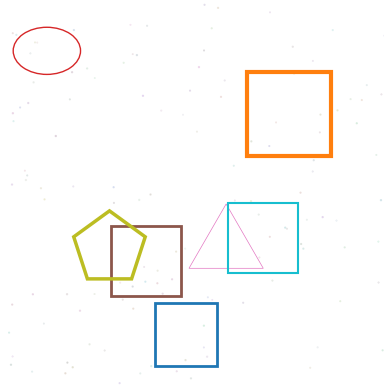[{"shape": "square", "thickness": 2, "radius": 0.41, "center": [0.483, 0.13]}, {"shape": "square", "thickness": 3, "radius": 0.54, "center": [0.75, 0.704]}, {"shape": "oval", "thickness": 1, "radius": 0.44, "center": [0.122, 0.868]}, {"shape": "square", "thickness": 2, "radius": 0.45, "center": [0.379, 0.322]}, {"shape": "triangle", "thickness": 0.5, "radius": 0.56, "center": [0.587, 0.359]}, {"shape": "pentagon", "thickness": 2.5, "radius": 0.49, "center": [0.284, 0.355]}, {"shape": "square", "thickness": 1.5, "radius": 0.45, "center": [0.683, 0.381]}]